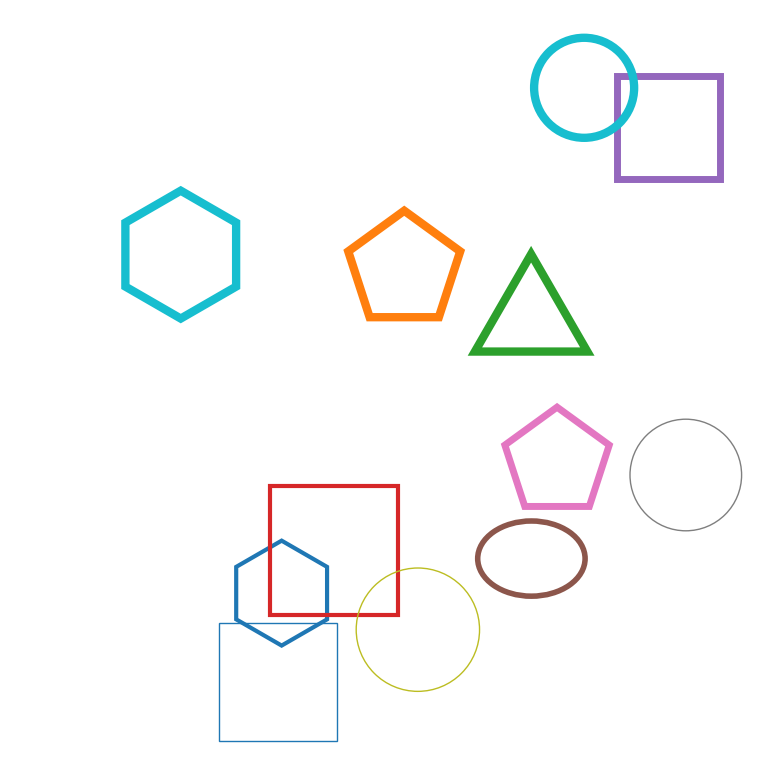[{"shape": "square", "thickness": 0.5, "radius": 0.39, "center": [0.361, 0.114]}, {"shape": "hexagon", "thickness": 1.5, "radius": 0.34, "center": [0.366, 0.23]}, {"shape": "pentagon", "thickness": 3, "radius": 0.38, "center": [0.525, 0.65]}, {"shape": "triangle", "thickness": 3, "radius": 0.42, "center": [0.69, 0.586]}, {"shape": "square", "thickness": 1.5, "radius": 0.42, "center": [0.434, 0.285]}, {"shape": "square", "thickness": 2.5, "radius": 0.34, "center": [0.868, 0.835]}, {"shape": "oval", "thickness": 2, "radius": 0.35, "center": [0.69, 0.275]}, {"shape": "pentagon", "thickness": 2.5, "radius": 0.36, "center": [0.723, 0.4]}, {"shape": "circle", "thickness": 0.5, "radius": 0.36, "center": [0.891, 0.383]}, {"shape": "circle", "thickness": 0.5, "radius": 0.4, "center": [0.543, 0.182]}, {"shape": "circle", "thickness": 3, "radius": 0.32, "center": [0.759, 0.886]}, {"shape": "hexagon", "thickness": 3, "radius": 0.42, "center": [0.235, 0.669]}]